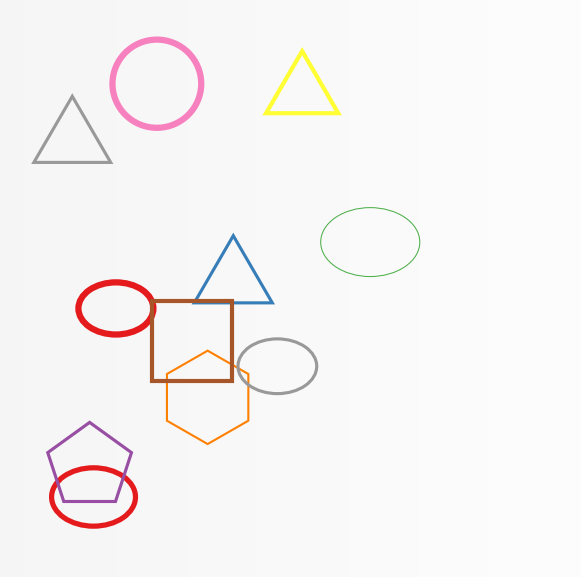[{"shape": "oval", "thickness": 2.5, "radius": 0.36, "center": [0.161, 0.139]}, {"shape": "oval", "thickness": 3, "radius": 0.32, "center": [0.199, 0.465]}, {"shape": "triangle", "thickness": 1.5, "radius": 0.39, "center": [0.401, 0.513]}, {"shape": "oval", "thickness": 0.5, "radius": 0.43, "center": [0.637, 0.58]}, {"shape": "pentagon", "thickness": 1.5, "radius": 0.38, "center": [0.154, 0.192]}, {"shape": "hexagon", "thickness": 1, "radius": 0.4, "center": [0.357, 0.311]}, {"shape": "triangle", "thickness": 2, "radius": 0.36, "center": [0.52, 0.839]}, {"shape": "square", "thickness": 2, "radius": 0.35, "center": [0.33, 0.409]}, {"shape": "circle", "thickness": 3, "radius": 0.38, "center": [0.27, 0.854]}, {"shape": "oval", "thickness": 1.5, "radius": 0.34, "center": [0.477, 0.365]}, {"shape": "triangle", "thickness": 1.5, "radius": 0.38, "center": [0.124, 0.756]}]